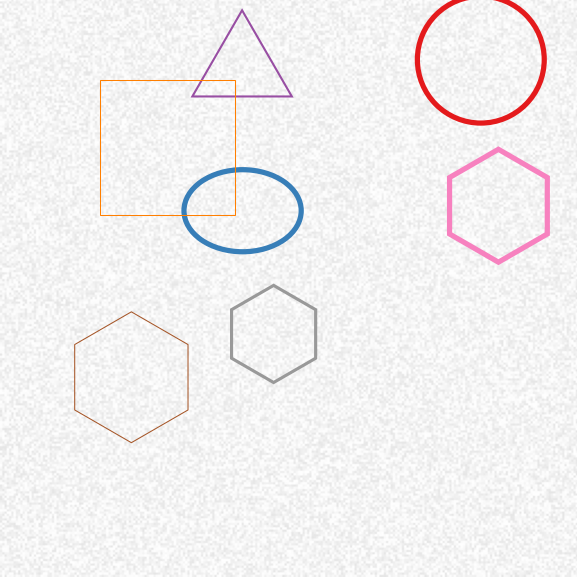[{"shape": "circle", "thickness": 2.5, "radius": 0.55, "center": [0.833, 0.896]}, {"shape": "oval", "thickness": 2.5, "radius": 0.51, "center": [0.42, 0.634]}, {"shape": "triangle", "thickness": 1, "radius": 0.5, "center": [0.419, 0.882]}, {"shape": "square", "thickness": 0.5, "radius": 0.58, "center": [0.29, 0.744]}, {"shape": "hexagon", "thickness": 0.5, "radius": 0.57, "center": [0.227, 0.346]}, {"shape": "hexagon", "thickness": 2.5, "radius": 0.49, "center": [0.863, 0.643]}, {"shape": "hexagon", "thickness": 1.5, "radius": 0.42, "center": [0.474, 0.421]}]